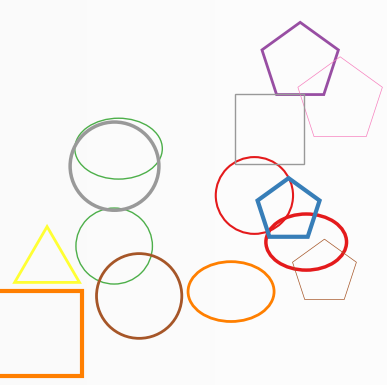[{"shape": "oval", "thickness": 2.5, "radius": 0.52, "center": [0.79, 0.371]}, {"shape": "circle", "thickness": 1.5, "radius": 0.5, "center": [0.657, 0.492]}, {"shape": "pentagon", "thickness": 3, "radius": 0.42, "center": [0.745, 0.453]}, {"shape": "circle", "thickness": 1, "radius": 0.49, "center": [0.295, 0.361]}, {"shape": "oval", "thickness": 1, "radius": 0.56, "center": [0.306, 0.614]}, {"shape": "pentagon", "thickness": 2, "radius": 0.52, "center": [0.775, 0.838]}, {"shape": "oval", "thickness": 2, "radius": 0.56, "center": [0.596, 0.243]}, {"shape": "square", "thickness": 3, "radius": 0.56, "center": [0.101, 0.134]}, {"shape": "triangle", "thickness": 2, "radius": 0.48, "center": [0.121, 0.315]}, {"shape": "circle", "thickness": 2, "radius": 0.55, "center": [0.359, 0.231]}, {"shape": "pentagon", "thickness": 0.5, "radius": 0.43, "center": [0.837, 0.292]}, {"shape": "pentagon", "thickness": 0.5, "radius": 0.57, "center": [0.878, 0.738]}, {"shape": "square", "thickness": 1, "radius": 0.45, "center": [0.696, 0.665]}, {"shape": "circle", "thickness": 2.5, "radius": 0.57, "center": [0.296, 0.568]}]